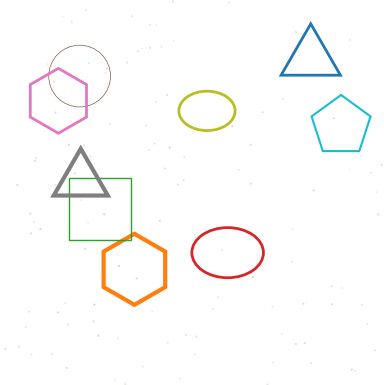[{"shape": "triangle", "thickness": 2, "radius": 0.44, "center": [0.807, 0.849]}, {"shape": "hexagon", "thickness": 3, "radius": 0.46, "center": [0.349, 0.3]}, {"shape": "square", "thickness": 1, "radius": 0.4, "center": [0.26, 0.456]}, {"shape": "oval", "thickness": 2, "radius": 0.46, "center": [0.591, 0.344]}, {"shape": "circle", "thickness": 0.5, "radius": 0.4, "center": [0.207, 0.802]}, {"shape": "hexagon", "thickness": 2, "radius": 0.42, "center": [0.152, 0.738]}, {"shape": "triangle", "thickness": 3, "radius": 0.41, "center": [0.21, 0.533]}, {"shape": "oval", "thickness": 2, "radius": 0.37, "center": [0.538, 0.712]}, {"shape": "pentagon", "thickness": 1.5, "radius": 0.4, "center": [0.886, 0.673]}]